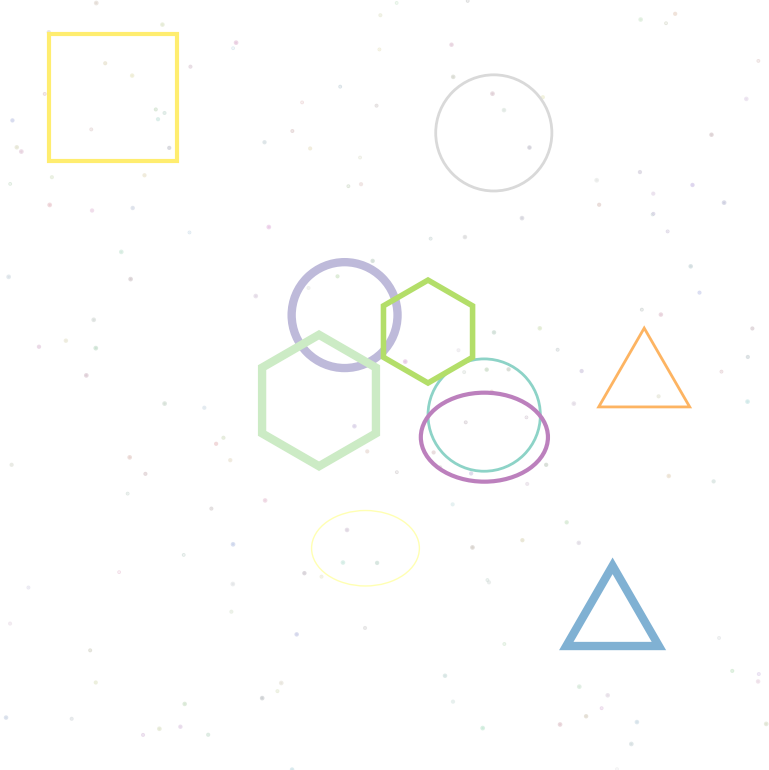[{"shape": "circle", "thickness": 1, "radius": 0.36, "center": [0.629, 0.461]}, {"shape": "oval", "thickness": 0.5, "radius": 0.35, "center": [0.475, 0.288]}, {"shape": "circle", "thickness": 3, "radius": 0.34, "center": [0.448, 0.591]}, {"shape": "triangle", "thickness": 3, "radius": 0.35, "center": [0.796, 0.196]}, {"shape": "triangle", "thickness": 1, "radius": 0.34, "center": [0.837, 0.506]}, {"shape": "hexagon", "thickness": 2, "radius": 0.33, "center": [0.556, 0.569]}, {"shape": "circle", "thickness": 1, "radius": 0.38, "center": [0.641, 0.827]}, {"shape": "oval", "thickness": 1.5, "radius": 0.41, "center": [0.629, 0.432]}, {"shape": "hexagon", "thickness": 3, "radius": 0.43, "center": [0.414, 0.48]}, {"shape": "square", "thickness": 1.5, "radius": 0.41, "center": [0.147, 0.873]}]